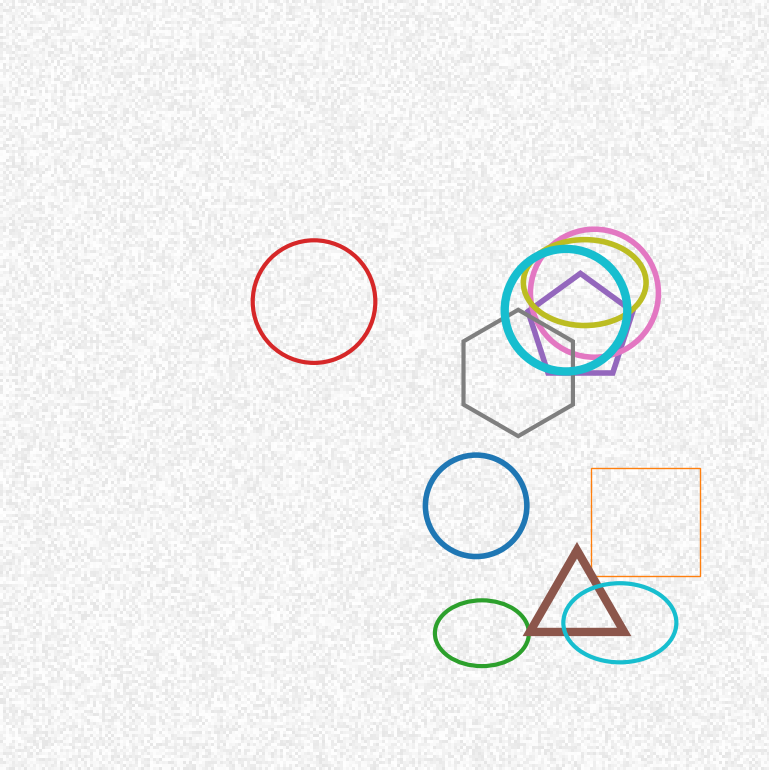[{"shape": "circle", "thickness": 2, "radius": 0.33, "center": [0.618, 0.343]}, {"shape": "square", "thickness": 0.5, "radius": 0.35, "center": [0.839, 0.322]}, {"shape": "oval", "thickness": 1.5, "radius": 0.31, "center": [0.626, 0.178]}, {"shape": "circle", "thickness": 1.5, "radius": 0.4, "center": [0.408, 0.608]}, {"shape": "pentagon", "thickness": 2, "radius": 0.36, "center": [0.754, 0.573]}, {"shape": "triangle", "thickness": 3, "radius": 0.35, "center": [0.749, 0.215]}, {"shape": "circle", "thickness": 2, "radius": 0.42, "center": [0.772, 0.619]}, {"shape": "hexagon", "thickness": 1.5, "radius": 0.41, "center": [0.673, 0.516]}, {"shape": "oval", "thickness": 2, "radius": 0.4, "center": [0.759, 0.633]}, {"shape": "oval", "thickness": 1.5, "radius": 0.37, "center": [0.805, 0.191]}, {"shape": "circle", "thickness": 3, "radius": 0.4, "center": [0.735, 0.597]}]